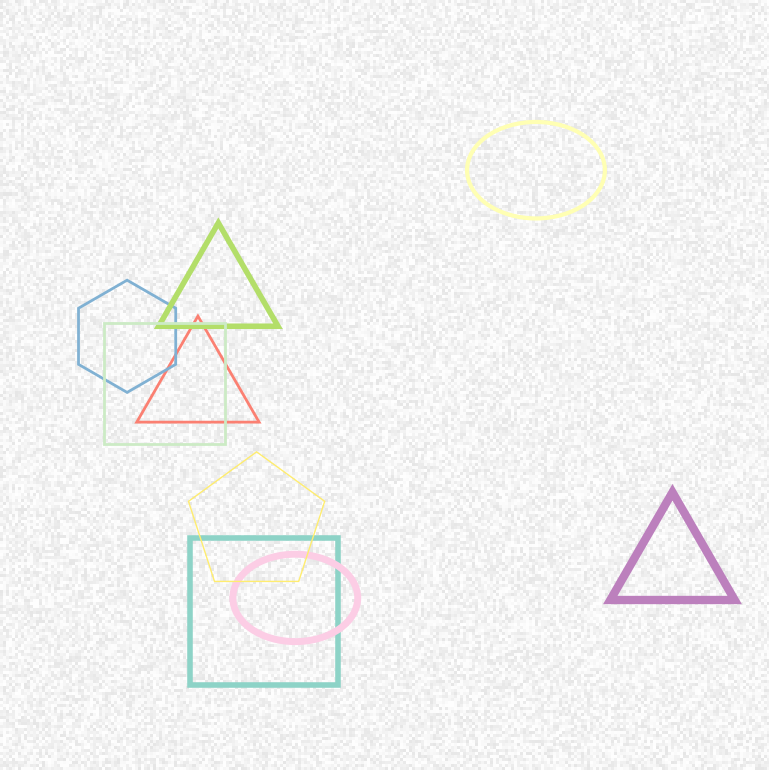[{"shape": "square", "thickness": 2, "radius": 0.48, "center": [0.343, 0.206]}, {"shape": "oval", "thickness": 1.5, "radius": 0.45, "center": [0.696, 0.779]}, {"shape": "triangle", "thickness": 1, "radius": 0.46, "center": [0.257, 0.498]}, {"shape": "hexagon", "thickness": 1, "radius": 0.36, "center": [0.165, 0.563]}, {"shape": "triangle", "thickness": 2, "radius": 0.45, "center": [0.284, 0.621]}, {"shape": "oval", "thickness": 2.5, "radius": 0.41, "center": [0.383, 0.223]}, {"shape": "triangle", "thickness": 3, "radius": 0.47, "center": [0.873, 0.267]}, {"shape": "square", "thickness": 1, "radius": 0.39, "center": [0.214, 0.502]}, {"shape": "pentagon", "thickness": 0.5, "radius": 0.47, "center": [0.333, 0.32]}]